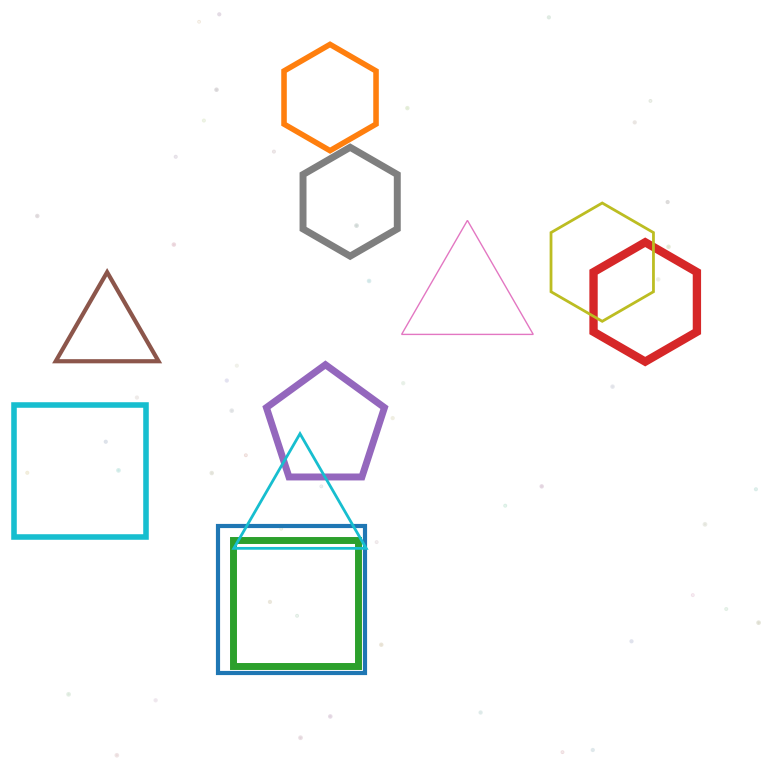[{"shape": "square", "thickness": 1.5, "radius": 0.48, "center": [0.379, 0.221]}, {"shape": "hexagon", "thickness": 2, "radius": 0.34, "center": [0.429, 0.873]}, {"shape": "square", "thickness": 2.5, "radius": 0.41, "center": [0.384, 0.217]}, {"shape": "hexagon", "thickness": 3, "radius": 0.39, "center": [0.838, 0.608]}, {"shape": "pentagon", "thickness": 2.5, "radius": 0.4, "center": [0.423, 0.446]}, {"shape": "triangle", "thickness": 1.5, "radius": 0.39, "center": [0.139, 0.569]}, {"shape": "triangle", "thickness": 0.5, "radius": 0.49, "center": [0.607, 0.615]}, {"shape": "hexagon", "thickness": 2.5, "radius": 0.35, "center": [0.455, 0.738]}, {"shape": "hexagon", "thickness": 1, "radius": 0.38, "center": [0.782, 0.66]}, {"shape": "square", "thickness": 2, "radius": 0.43, "center": [0.104, 0.388]}, {"shape": "triangle", "thickness": 1, "radius": 0.5, "center": [0.39, 0.337]}]